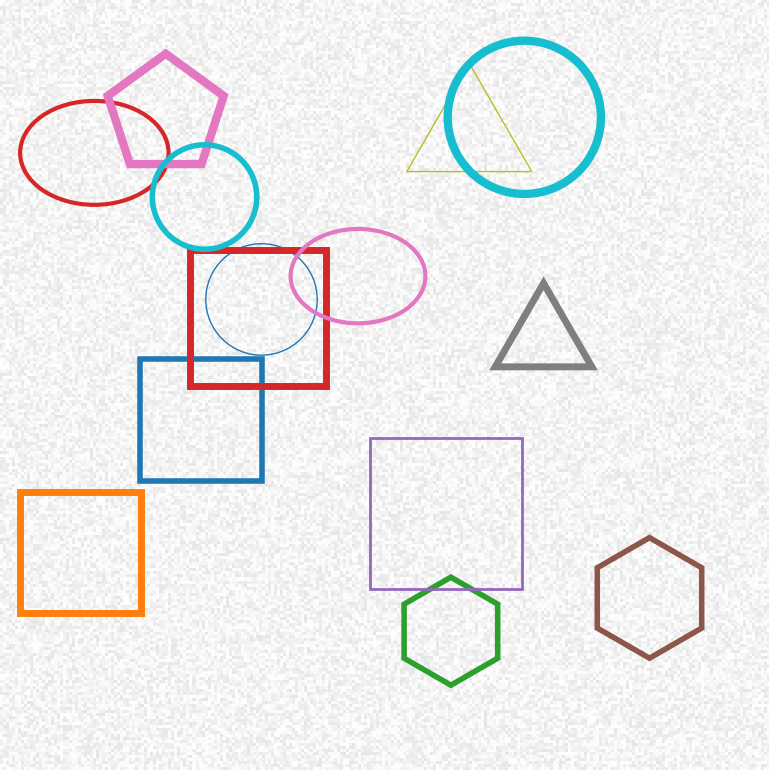[{"shape": "square", "thickness": 2, "radius": 0.4, "center": [0.261, 0.454]}, {"shape": "circle", "thickness": 0.5, "radius": 0.36, "center": [0.34, 0.611]}, {"shape": "square", "thickness": 2.5, "radius": 0.39, "center": [0.104, 0.283]}, {"shape": "hexagon", "thickness": 2, "radius": 0.35, "center": [0.586, 0.18]}, {"shape": "oval", "thickness": 1.5, "radius": 0.48, "center": [0.123, 0.801]}, {"shape": "square", "thickness": 2.5, "radius": 0.44, "center": [0.335, 0.587]}, {"shape": "square", "thickness": 1, "radius": 0.49, "center": [0.579, 0.333]}, {"shape": "hexagon", "thickness": 2, "radius": 0.39, "center": [0.844, 0.223]}, {"shape": "pentagon", "thickness": 3, "radius": 0.4, "center": [0.215, 0.851]}, {"shape": "oval", "thickness": 1.5, "radius": 0.44, "center": [0.465, 0.641]}, {"shape": "triangle", "thickness": 2.5, "radius": 0.36, "center": [0.706, 0.56]}, {"shape": "triangle", "thickness": 0.5, "radius": 0.47, "center": [0.609, 0.824]}, {"shape": "circle", "thickness": 3, "radius": 0.5, "center": [0.681, 0.848]}, {"shape": "circle", "thickness": 2, "radius": 0.34, "center": [0.266, 0.744]}]